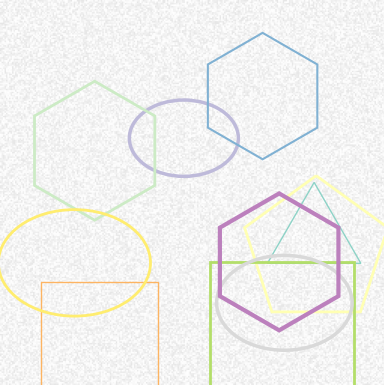[{"shape": "triangle", "thickness": 1, "radius": 0.7, "center": [0.816, 0.386]}, {"shape": "pentagon", "thickness": 2, "radius": 0.98, "center": [0.821, 0.348]}, {"shape": "oval", "thickness": 2.5, "radius": 0.71, "center": [0.478, 0.641]}, {"shape": "hexagon", "thickness": 1.5, "radius": 0.82, "center": [0.682, 0.75]}, {"shape": "square", "thickness": 1, "radius": 0.76, "center": [0.258, 0.114]}, {"shape": "square", "thickness": 2, "radius": 0.94, "center": [0.732, 0.132]}, {"shape": "oval", "thickness": 2.5, "radius": 0.88, "center": [0.739, 0.213]}, {"shape": "hexagon", "thickness": 3, "radius": 0.89, "center": [0.725, 0.32]}, {"shape": "hexagon", "thickness": 2, "radius": 0.9, "center": [0.246, 0.609]}, {"shape": "oval", "thickness": 2, "radius": 0.99, "center": [0.193, 0.317]}]